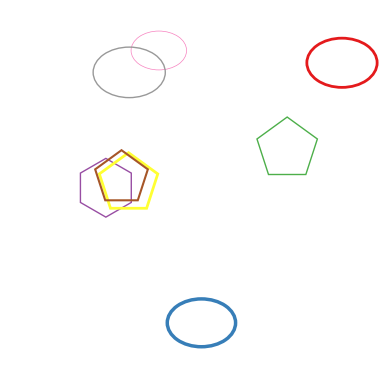[{"shape": "oval", "thickness": 2, "radius": 0.46, "center": [0.888, 0.837]}, {"shape": "oval", "thickness": 2.5, "radius": 0.44, "center": [0.523, 0.161]}, {"shape": "pentagon", "thickness": 1, "radius": 0.41, "center": [0.746, 0.613]}, {"shape": "hexagon", "thickness": 1, "radius": 0.38, "center": [0.275, 0.512]}, {"shape": "pentagon", "thickness": 2, "radius": 0.4, "center": [0.334, 0.524]}, {"shape": "pentagon", "thickness": 1.5, "radius": 0.36, "center": [0.316, 0.538]}, {"shape": "oval", "thickness": 0.5, "radius": 0.36, "center": [0.413, 0.869]}, {"shape": "oval", "thickness": 1, "radius": 0.47, "center": [0.336, 0.812]}]